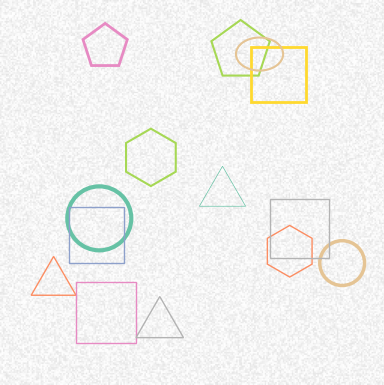[{"shape": "circle", "thickness": 3, "radius": 0.42, "center": [0.258, 0.433]}, {"shape": "triangle", "thickness": 0.5, "radius": 0.35, "center": [0.578, 0.499]}, {"shape": "hexagon", "thickness": 1, "radius": 0.34, "center": [0.753, 0.347]}, {"shape": "triangle", "thickness": 1, "radius": 0.34, "center": [0.139, 0.267]}, {"shape": "square", "thickness": 1, "radius": 0.36, "center": [0.25, 0.389]}, {"shape": "pentagon", "thickness": 2, "radius": 0.3, "center": [0.273, 0.879]}, {"shape": "square", "thickness": 1, "radius": 0.39, "center": [0.275, 0.188]}, {"shape": "pentagon", "thickness": 1.5, "radius": 0.4, "center": [0.625, 0.868]}, {"shape": "hexagon", "thickness": 1.5, "radius": 0.37, "center": [0.392, 0.591]}, {"shape": "square", "thickness": 2, "radius": 0.36, "center": [0.724, 0.806]}, {"shape": "oval", "thickness": 1.5, "radius": 0.31, "center": [0.674, 0.86]}, {"shape": "circle", "thickness": 2.5, "radius": 0.29, "center": [0.889, 0.317]}, {"shape": "triangle", "thickness": 1, "radius": 0.36, "center": [0.415, 0.159]}, {"shape": "square", "thickness": 1, "radius": 0.39, "center": [0.778, 0.406]}]